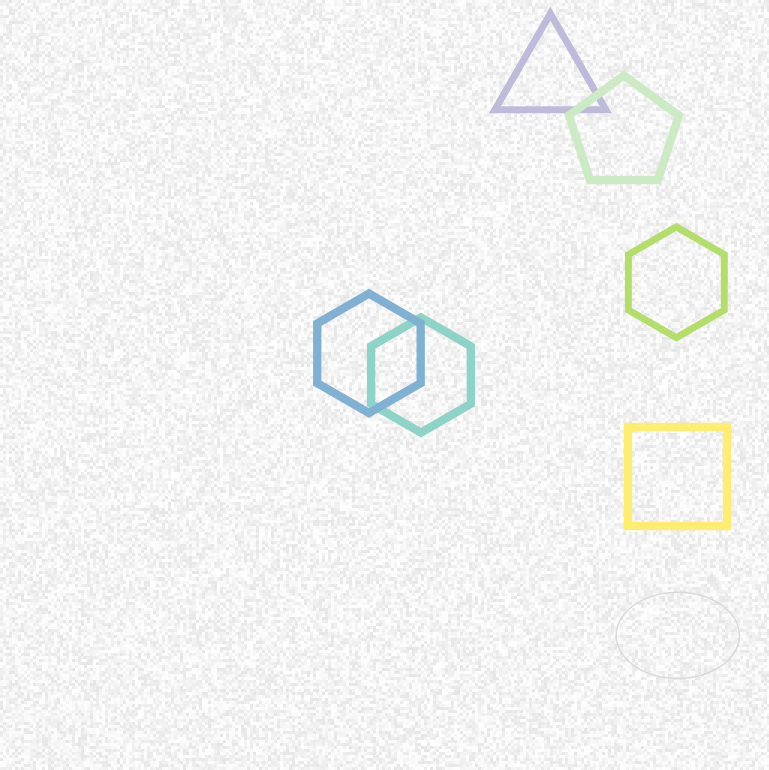[{"shape": "hexagon", "thickness": 3, "radius": 0.37, "center": [0.547, 0.513]}, {"shape": "triangle", "thickness": 2.5, "radius": 0.42, "center": [0.715, 0.899]}, {"shape": "hexagon", "thickness": 3, "radius": 0.39, "center": [0.479, 0.541]}, {"shape": "hexagon", "thickness": 2.5, "radius": 0.36, "center": [0.878, 0.633]}, {"shape": "oval", "thickness": 0.5, "radius": 0.4, "center": [0.88, 0.175]}, {"shape": "pentagon", "thickness": 3, "radius": 0.38, "center": [0.81, 0.827]}, {"shape": "square", "thickness": 3, "radius": 0.32, "center": [0.88, 0.381]}]